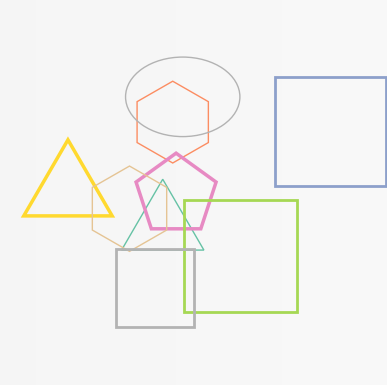[{"shape": "triangle", "thickness": 1, "radius": 0.61, "center": [0.42, 0.412]}, {"shape": "hexagon", "thickness": 1, "radius": 0.53, "center": [0.446, 0.683]}, {"shape": "square", "thickness": 2, "radius": 0.71, "center": [0.853, 0.658]}, {"shape": "pentagon", "thickness": 2.5, "radius": 0.54, "center": [0.454, 0.494]}, {"shape": "square", "thickness": 2, "radius": 0.72, "center": [0.62, 0.335]}, {"shape": "triangle", "thickness": 2.5, "radius": 0.66, "center": [0.175, 0.505]}, {"shape": "hexagon", "thickness": 1, "radius": 0.55, "center": [0.334, 0.458]}, {"shape": "oval", "thickness": 1, "radius": 0.74, "center": [0.472, 0.748]}, {"shape": "square", "thickness": 2, "radius": 0.51, "center": [0.4, 0.253]}]